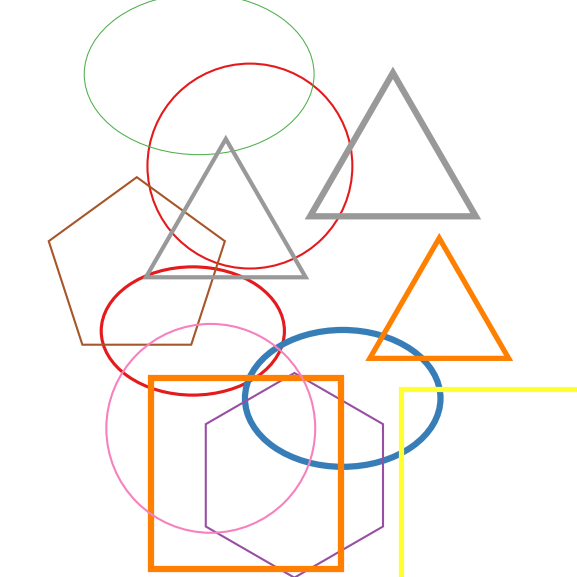[{"shape": "oval", "thickness": 1.5, "radius": 0.79, "center": [0.334, 0.426]}, {"shape": "circle", "thickness": 1, "radius": 0.89, "center": [0.433, 0.712]}, {"shape": "oval", "thickness": 3, "radius": 0.85, "center": [0.593, 0.309]}, {"shape": "oval", "thickness": 0.5, "radius": 1.0, "center": [0.345, 0.871]}, {"shape": "hexagon", "thickness": 1, "radius": 0.89, "center": [0.51, 0.176]}, {"shape": "square", "thickness": 3, "radius": 0.82, "center": [0.427, 0.179]}, {"shape": "triangle", "thickness": 2.5, "radius": 0.69, "center": [0.761, 0.448]}, {"shape": "square", "thickness": 2.5, "radius": 0.91, "center": [0.875, 0.145]}, {"shape": "pentagon", "thickness": 1, "radius": 0.8, "center": [0.237, 0.532]}, {"shape": "circle", "thickness": 1, "radius": 0.9, "center": [0.365, 0.257]}, {"shape": "triangle", "thickness": 3, "radius": 0.83, "center": [0.68, 0.707]}, {"shape": "triangle", "thickness": 2, "radius": 0.8, "center": [0.391, 0.599]}]